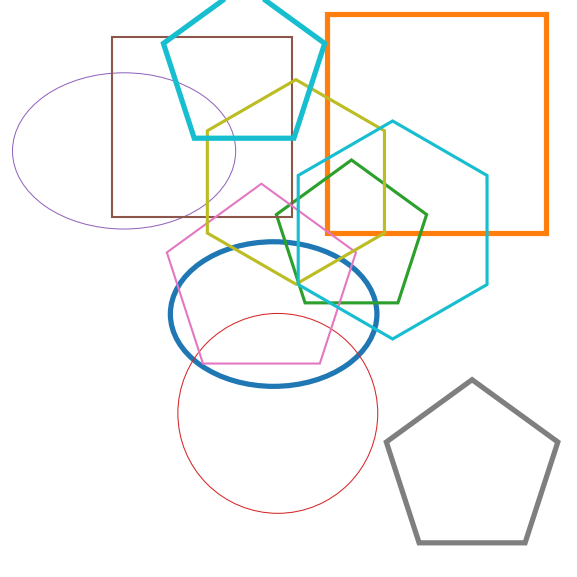[{"shape": "oval", "thickness": 2.5, "radius": 0.89, "center": [0.474, 0.455]}, {"shape": "square", "thickness": 2.5, "radius": 0.95, "center": [0.756, 0.785]}, {"shape": "pentagon", "thickness": 1.5, "radius": 0.68, "center": [0.609, 0.585]}, {"shape": "circle", "thickness": 0.5, "radius": 0.87, "center": [0.481, 0.283]}, {"shape": "oval", "thickness": 0.5, "radius": 0.97, "center": [0.215, 0.738]}, {"shape": "square", "thickness": 1, "radius": 0.78, "center": [0.35, 0.78]}, {"shape": "pentagon", "thickness": 1, "radius": 0.86, "center": [0.453, 0.509]}, {"shape": "pentagon", "thickness": 2.5, "radius": 0.78, "center": [0.817, 0.185]}, {"shape": "hexagon", "thickness": 1.5, "radius": 0.89, "center": [0.512, 0.684]}, {"shape": "hexagon", "thickness": 1.5, "radius": 0.94, "center": [0.68, 0.601]}, {"shape": "pentagon", "thickness": 2.5, "radius": 0.73, "center": [0.423, 0.879]}]